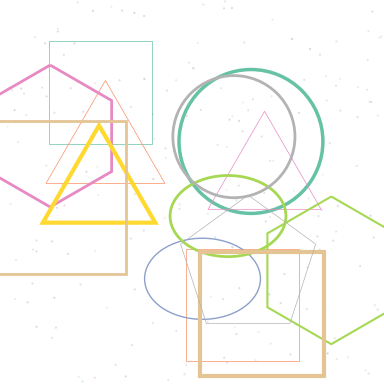[{"shape": "square", "thickness": 0.5, "radius": 0.67, "center": [0.26, 0.759]}, {"shape": "circle", "thickness": 2.5, "radius": 0.93, "center": [0.652, 0.633]}, {"shape": "triangle", "thickness": 0.5, "radius": 0.89, "center": [0.274, 0.613]}, {"shape": "square", "thickness": 0.5, "radius": 0.73, "center": [0.63, 0.208]}, {"shape": "oval", "thickness": 1, "radius": 0.75, "center": [0.526, 0.276]}, {"shape": "hexagon", "thickness": 2, "radius": 0.92, "center": [0.13, 0.647]}, {"shape": "triangle", "thickness": 0.5, "radius": 0.85, "center": [0.687, 0.541]}, {"shape": "hexagon", "thickness": 1.5, "radius": 0.96, "center": [0.861, 0.298]}, {"shape": "oval", "thickness": 2, "radius": 0.75, "center": [0.592, 0.439]}, {"shape": "triangle", "thickness": 3, "radius": 0.84, "center": [0.257, 0.506]}, {"shape": "square", "thickness": 3, "radius": 0.81, "center": [0.68, 0.184]}, {"shape": "square", "thickness": 2, "radius": 1.0, "center": [0.129, 0.486]}, {"shape": "pentagon", "thickness": 0.5, "radius": 0.92, "center": [0.645, 0.309]}, {"shape": "circle", "thickness": 2, "radius": 0.79, "center": [0.608, 0.645]}]